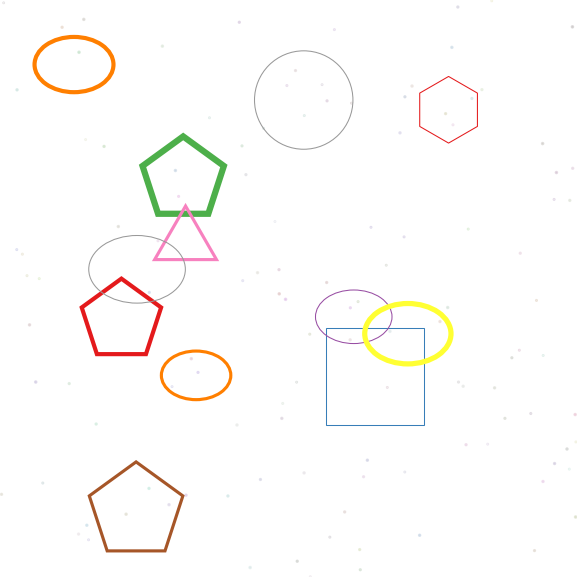[{"shape": "pentagon", "thickness": 2, "radius": 0.36, "center": [0.21, 0.444]}, {"shape": "hexagon", "thickness": 0.5, "radius": 0.29, "center": [0.777, 0.809]}, {"shape": "square", "thickness": 0.5, "radius": 0.42, "center": [0.649, 0.348]}, {"shape": "pentagon", "thickness": 3, "radius": 0.37, "center": [0.317, 0.689]}, {"shape": "oval", "thickness": 0.5, "radius": 0.33, "center": [0.613, 0.451]}, {"shape": "oval", "thickness": 1.5, "radius": 0.3, "center": [0.34, 0.349]}, {"shape": "oval", "thickness": 2, "radius": 0.34, "center": [0.128, 0.887]}, {"shape": "oval", "thickness": 2.5, "radius": 0.37, "center": [0.706, 0.421]}, {"shape": "pentagon", "thickness": 1.5, "radius": 0.43, "center": [0.236, 0.114]}, {"shape": "triangle", "thickness": 1.5, "radius": 0.31, "center": [0.321, 0.581]}, {"shape": "oval", "thickness": 0.5, "radius": 0.42, "center": [0.237, 0.533]}, {"shape": "circle", "thickness": 0.5, "radius": 0.43, "center": [0.526, 0.826]}]